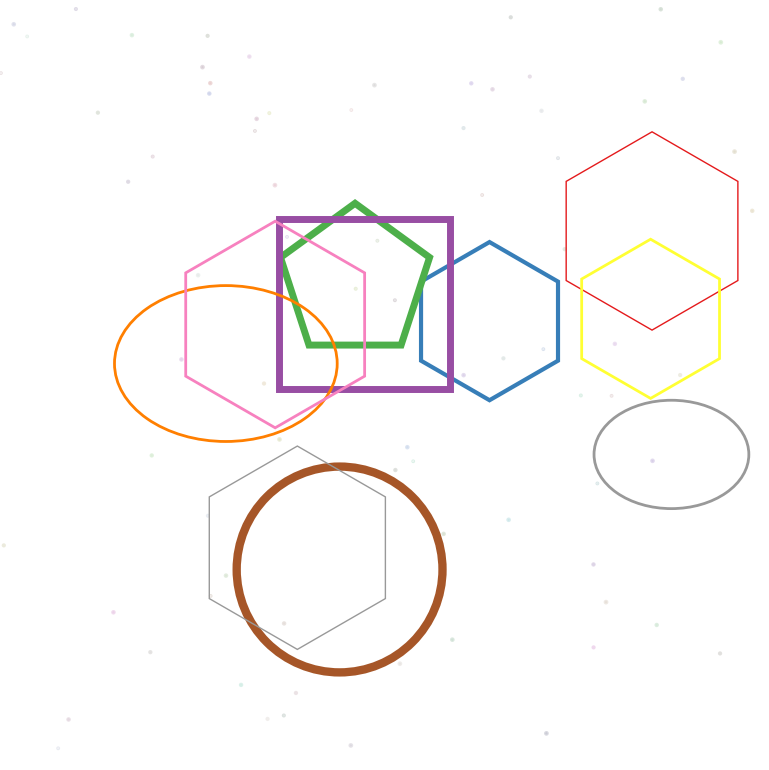[{"shape": "hexagon", "thickness": 0.5, "radius": 0.64, "center": [0.847, 0.7]}, {"shape": "hexagon", "thickness": 1.5, "radius": 0.51, "center": [0.636, 0.583]}, {"shape": "pentagon", "thickness": 2.5, "radius": 0.51, "center": [0.461, 0.634]}, {"shape": "square", "thickness": 2.5, "radius": 0.55, "center": [0.473, 0.605]}, {"shape": "oval", "thickness": 1, "radius": 0.72, "center": [0.293, 0.528]}, {"shape": "hexagon", "thickness": 1, "radius": 0.52, "center": [0.845, 0.586]}, {"shape": "circle", "thickness": 3, "radius": 0.67, "center": [0.441, 0.26]}, {"shape": "hexagon", "thickness": 1, "radius": 0.67, "center": [0.357, 0.579]}, {"shape": "oval", "thickness": 1, "radius": 0.5, "center": [0.872, 0.41]}, {"shape": "hexagon", "thickness": 0.5, "radius": 0.66, "center": [0.386, 0.289]}]